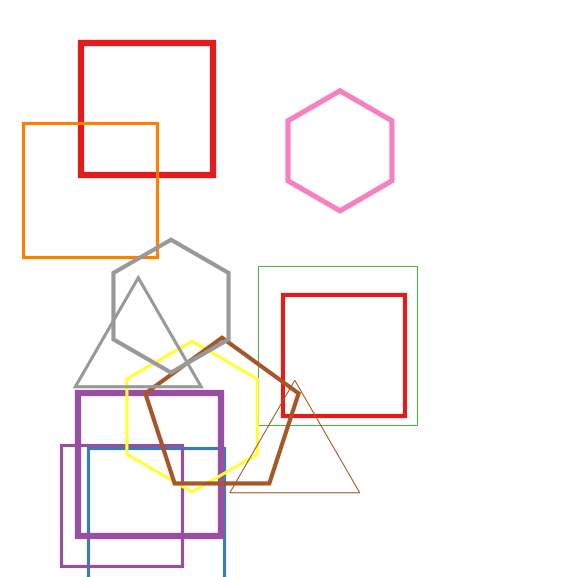[{"shape": "square", "thickness": 2, "radius": 0.53, "center": [0.596, 0.384]}, {"shape": "square", "thickness": 3, "radius": 0.57, "center": [0.255, 0.81]}, {"shape": "square", "thickness": 1.5, "radius": 0.59, "center": [0.27, 0.107]}, {"shape": "square", "thickness": 0.5, "radius": 0.69, "center": [0.585, 0.401]}, {"shape": "square", "thickness": 1.5, "radius": 0.52, "center": [0.21, 0.123]}, {"shape": "square", "thickness": 3, "radius": 0.62, "center": [0.259, 0.195]}, {"shape": "square", "thickness": 1.5, "radius": 0.58, "center": [0.156, 0.67]}, {"shape": "hexagon", "thickness": 1.5, "radius": 0.65, "center": [0.333, 0.278]}, {"shape": "pentagon", "thickness": 2, "radius": 0.7, "center": [0.384, 0.275]}, {"shape": "triangle", "thickness": 0.5, "radius": 0.65, "center": [0.51, 0.211]}, {"shape": "hexagon", "thickness": 2.5, "radius": 0.52, "center": [0.589, 0.738]}, {"shape": "triangle", "thickness": 1.5, "radius": 0.63, "center": [0.239, 0.392]}, {"shape": "hexagon", "thickness": 2, "radius": 0.58, "center": [0.296, 0.469]}]